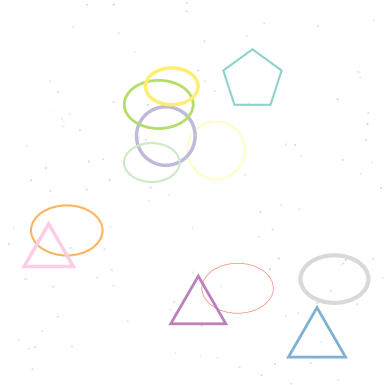[{"shape": "pentagon", "thickness": 1.5, "radius": 0.4, "center": [0.656, 0.792]}, {"shape": "circle", "thickness": 1, "radius": 0.37, "center": [0.561, 0.609]}, {"shape": "circle", "thickness": 2.5, "radius": 0.38, "center": [0.431, 0.647]}, {"shape": "oval", "thickness": 0.5, "radius": 0.46, "center": [0.617, 0.251]}, {"shape": "triangle", "thickness": 2, "radius": 0.43, "center": [0.823, 0.115]}, {"shape": "oval", "thickness": 1.5, "radius": 0.46, "center": [0.173, 0.401]}, {"shape": "oval", "thickness": 2, "radius": 0.45, "center": [0.412, 0.729]}, {"shape": "triangle", "thickness": 2.5, "radius": 0.37, "center": [0.127, 0.345]}, {"shape": "oval", "thickness": 3, "radius": 0.44, "center": [0.869, 0.275]}, {"shape": "triangle", "thickness": 2, "radius": 0.41, "center": [0.515, 0.2]}, {"shape": "oval", "thickness": 1.5, "radius": 0.36, "center": [0.394, 0.578]}, {"shape": "oval", "thickness": 2.5, "radius": 0.34, "center": [0.446, 0.776]}]